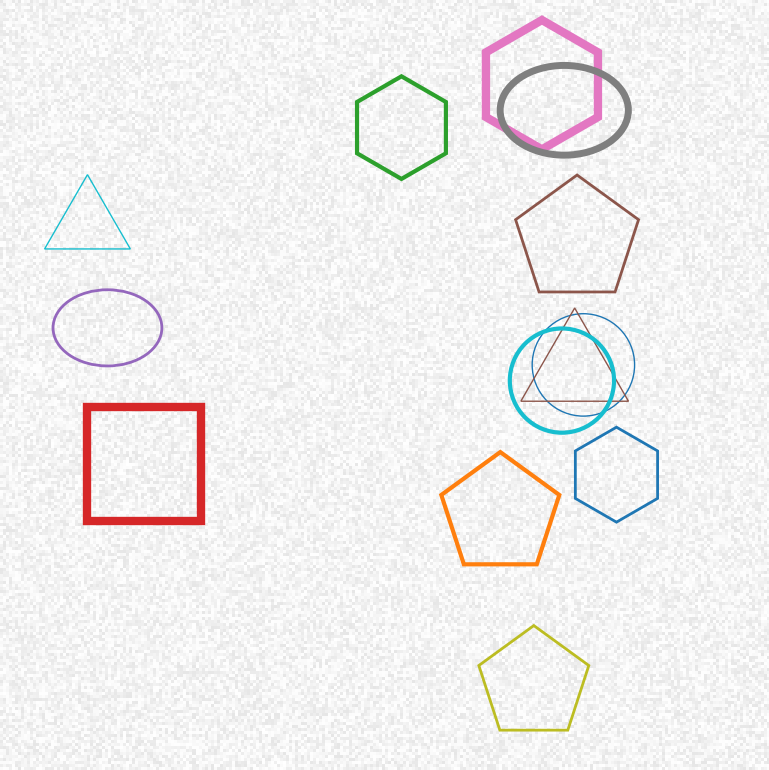[{"shape": "hexagon", "thickness": 1, "radius": 0.31, "center": [0.801, 0.384]}, {"shape": "circle", "thickness": 0.5, "radius": 0.33, "center": [0.758, 0.526]}, {"shape": "pentagon", "thickness": 1.5, "radius": 0.4, "center": [0.65, 0.332]}, {"shape": "hexagon", "thickness": 1.5, "radius": 0.33, "center": [0.521, 0.834]}, {"shape": "square", "thickness": 3, "radius": 0.37, "center": [0.187, 0.398]}, {"shape": "oval", "thickness": 1, "radius": 0.35, "center": [0.14, 0.574]}, {"shape": "triangle", "thickness": 0.5, "radius": 0.4, "center": [0.746, 0.519]}, {"shape": "pentagon", "thickness": 1, "radius": 0.42, "center": [0.749, 0.689]}, {"shape": "hexagon", "thickness": 3, "radius": 0.42, "center": [0.704, 0.89]}, {"shape": "oval", "thickness": 2.5, "radius": 0.42, "center": [0.733, 0.857]}, {"shape": "pentagon", "thickness": 1, "radius": 0.38, "center": [0.693, 0.112]}, {"shape": "circle", "thickness": 1.5, "radius": 0.34, "center": [0.73, 0.506]}, {"shape": "triangle", "thickness": 0.5, "radius": 0.32, "center": [0.114, 0.709]}]